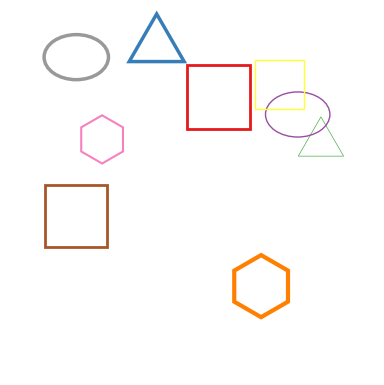[{"shape": "square", "thickness": 2, "radius": 0.41, "center": [0.567, 0.748]}, {"shape": "triangle", "thickness": 2.5, "radius": 0.41, "center": [0.407, 0.881]}, {"shape": "triangle", "thickness": 0.5, "radius": 0.34, "center": [0.834, 0.628]}, {"shape": "oval", "thickness": 1, "radius": 0.42, "center": [0.773, 0.703]}, {"shape": "hexagon", "thickness": 3, "radius": 0.4, "center": [0.678, 0.257]}, {"shape": "square", "thickness": 1, "radius": 0.32, "center": [0.725, 0.78]}, {"shape": "square", "thickness": 2, "radius": 0.4, "center": [0.198, 0.44]}, {"shape": "hexagon", "thickness": 1.5, "radius": 0.31, "center": [0.265, 0.638]}, {"shape": "oval", "thickness": 2.5, "radius": 0.42, "center": [0.198, 0.852]}]